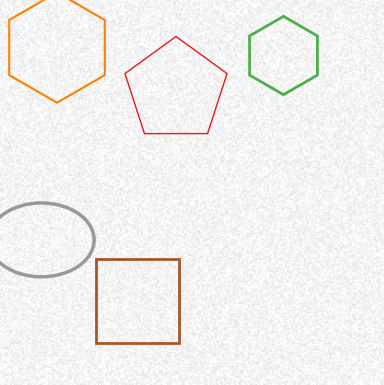[{"shape": "pentagon", "thickness": 1, "radius": 0.7, "center": [0.457, 0.766]}, {"shape": "hexagon", "thickness": 2, "radius": 0.51, "center": [0.736, 0.856]}, {"shape": "hexagon", "thickness": 1.5, "radius": 0.72, "center": [0.148, 0.877]}, {"shape": "square", "thickness": 2, "radius": 0.54, "center": [0.357, 0.218]}, {"shape": "oval", "thickness": 2.5, "radius": 0.69, "center": [0.107, 0.377]}]